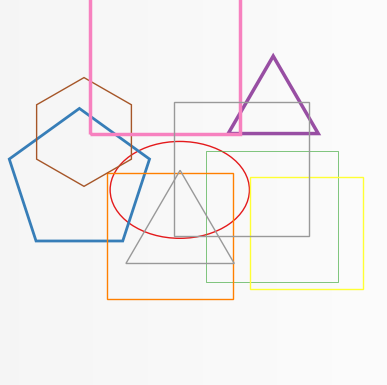[{"shape": "oval", "thickness": 1, "radius": 0.9, "center": [0.464, 0.507]}, {"shape": "pentagon", "thickness": 2, "radius": 0.95, "center": [0.205, 0.528]}, {"shape": "square", "thickness": 0.5, "radius": 0.85, "center": [0.703, 0.437]}, {"shape": "triangle", "thickness": 2.5, "radius": 0.67, "center": [0.705, 0.72]}, {"shape": "square", "thickness": 1, "radius": 0.82, "center": [0.438, 0.387]}, {"shape": "square", "thickness": 1, "radius": 0.73, "center": [0.792, 0.394]}, {"shape": "hexagon", "thickness": 1, "radius": 0.71, "center": [0.217, 0.657]}, {"shape": "square", "thickness": 2.5, "radius": 0.96, "center": [0.426, 0.844]}, {"shape": "triangle", "thickness": 1, "radius": 0.81, "center": [0.465, 0.396]}, {"shape": "square", "thickness": 1, "radius": 0.87, "center": [0.623, 0.561]}]